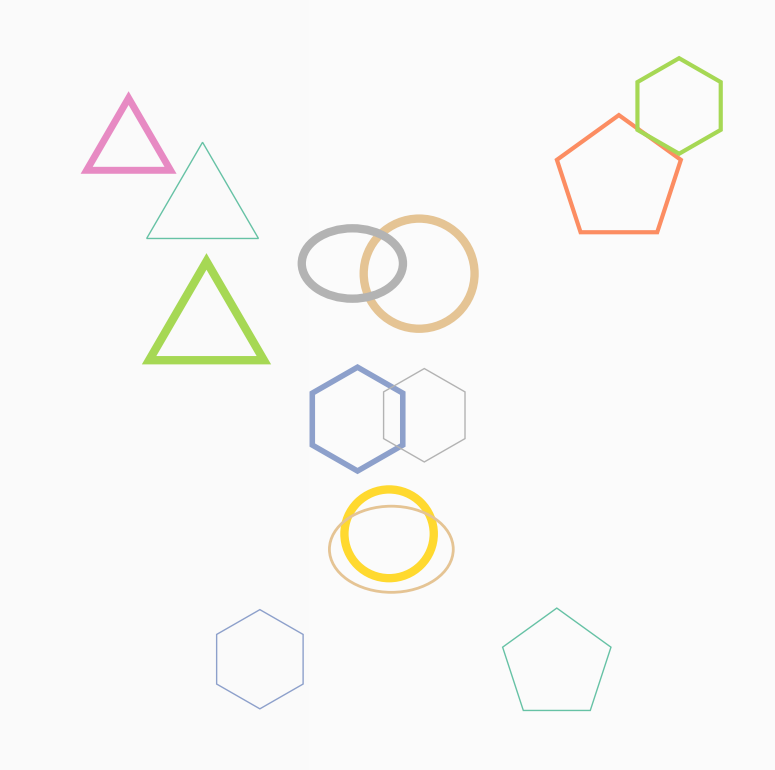[{"shape": "pentagon", "thickness": 0.5, "radius": 0.37, "center": [0.718, 0.137]}, {"shape": "triangle", "thickness": 0.5, "radius": 0.42, "center": [0.261, 0.732]}, {"shape": "pentagon", "thickness": 1.5, "radius": 0.42, "center": [0.799, 0.766]}, {"shape": "hexagon", "thickness": 2, "radius": 0.34, "center": [0.461, 0.456]}, {"shape": "hexagon", "thickness": 0.5, "radius": 0.32, "center": [0.335, 0.144]}, {"shape": "triangle", "thickness": 2.5, "radius": 0.31, "center": [0.166, 0.81]}, {"shape": "triangle", "thickness": 3, "radius": 0.43, "center": [0.266, 0.575]}, {"shape": "hexagon", "thickness": 1.5, "radius": 0.31, "center": [0.876, 0.862]}, {"shape": "circle", "thickness": 3, "radius": 0.29, "center": [0.502, 0.307]}, {"shape": "circle", "thickness": 3, "radius": 0.36, "center": [0.541, 0.645]}, {"shape": "oval", "thickness": 1, "radius": 0.4, "center": [0.505, 0.287]}, {"shape": "hexagon", "thickness": 0.5, "radius": 0.3, "center": [0.547, 0.461]}, {"shape": "oval", "thickness": 3, "radius": 0.33, "center": [0.455, 0.658]}]